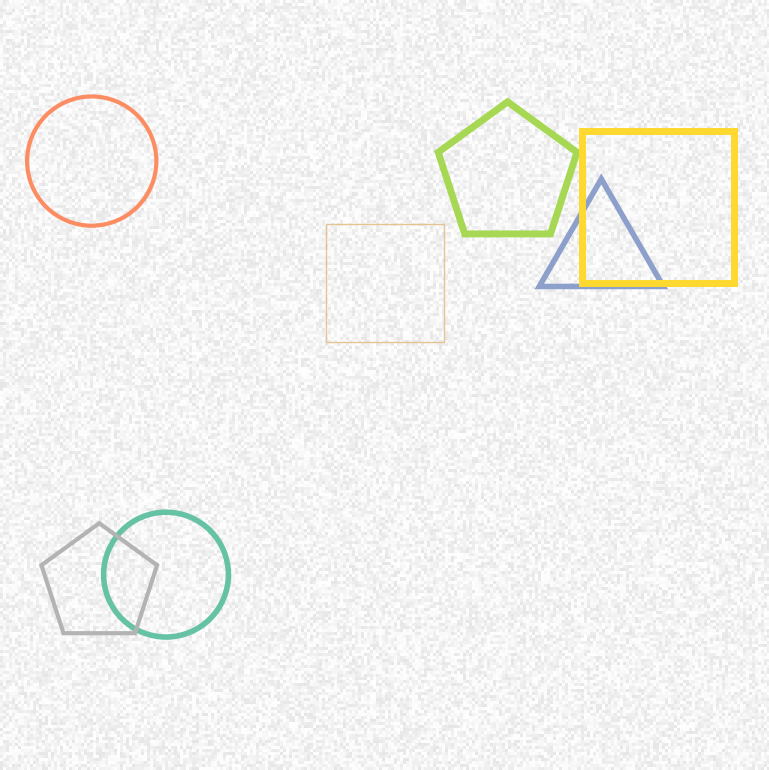[{"shape": "circle", "thickness": 2, "radius": 0.41, "center": [0.216, 0.254]}, {"shape": "circle", "thickness": 1.5, "radius": 0.42, "center": [0.119, 0.791]}, {"shape": "triangle", "thickness": 2, "radius": 0.47, "center": [0.781, 0.675]}, {"shape": "pentagon", "thickness": 2.5, "radius": 0.47, "center": [0.659, 0.773]}, {"shape": "square", "thickness": 2.5, "radius": 0.49, "center": [0.854, 0.731]}, {"shape": "square", "thickness": 0.5, "radius": 0.38, "center": [0.5, 0.633]}, {"shape": "pentagon", "thickness": 1.5, "radius": 0.39, "center": [0.129, 0.242]}]